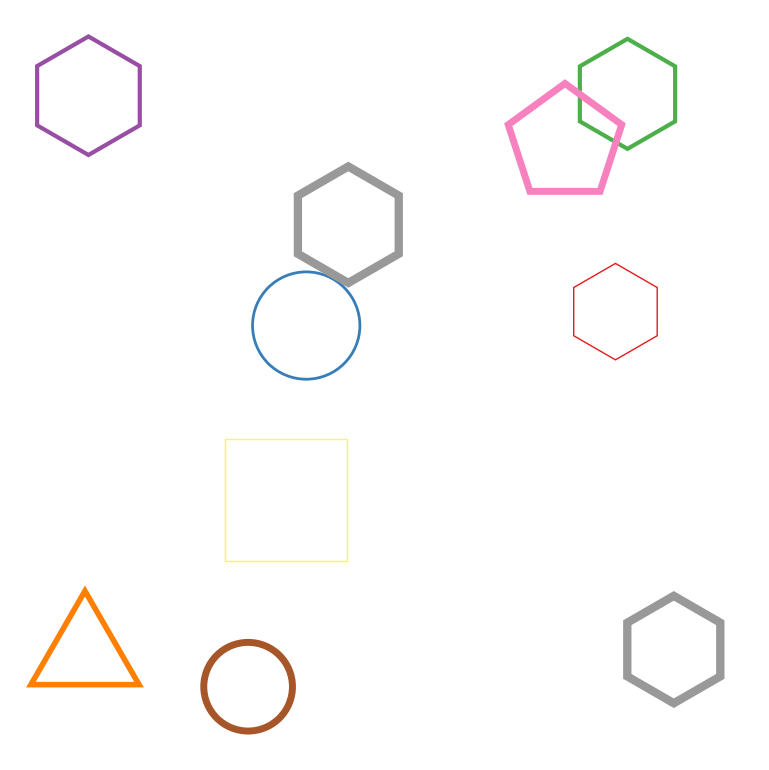[{"shape": "hexagon", "thickness": 0.5, "radius": 0.31, "center": [0.799, 0.595]}, {"shape": "circle", "thickness": 1, "radius": 0.35, "center": [0.398, 0.577]}, {"shape": "hexagon", "thickness": 1.5, "radius": 0.36, "center": [0.815, 0.878]}, {"shape": "hexagon", "thickness": 1.5, "radius": 0.38, "center": [0.115, 0.876]}, {"shape": "triangle", "thickness": 2, "radius": 0.41, "center": [0.11, 0.151]}, {"shape": "square", "thickness": 0.5, "radius": 0.4, "center": [0.372, 0.35]}, {"shape": "circle", "thickness": 2.5, "radius": 0.29, "center": [0.322, 0.108]}, {"shape": "pentagon", "thickness": 2.5, "radius": 0.39, "center": [0.734, 0.814]}, {"shape": "hexagon", "thickness": 3, "radius": 0.38, "center": [0.452, 0.708]}, {"shape": "hexagon", "thickness": 3, "radius": 0.35, "center": [0.875, 0.156]}]